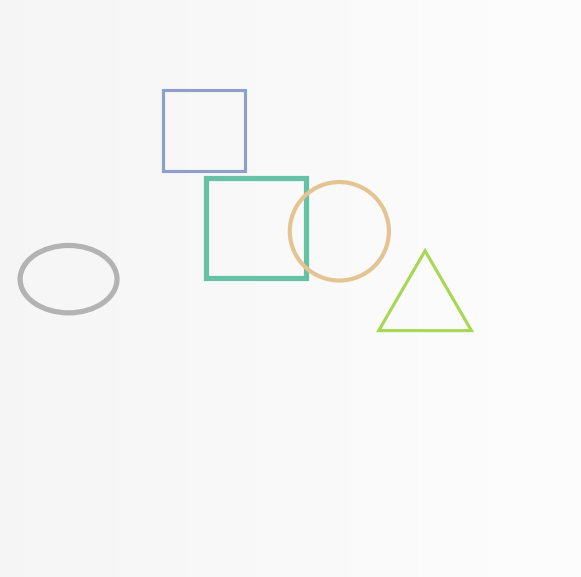[{"shape": "square", "thickness": 2.5, "radius": 0.43, "center": [0.441, 0.605]}, {"shape": "square", "thickness": 1.5, "radius": 0.35, "center": [0.351, 0.773]}, {"shape": "triangle", "thickness": 1.5, "radius": 0.46, "center": [0.731, 0.473]}, {"shape": "circle", "thickness": 2, "radius": 0.43, "center": [0.584, 0.599]}, {"shape": "oval", "thickness": 2.5, "radius": 0.42, "center": [0.118, 0.516]}]